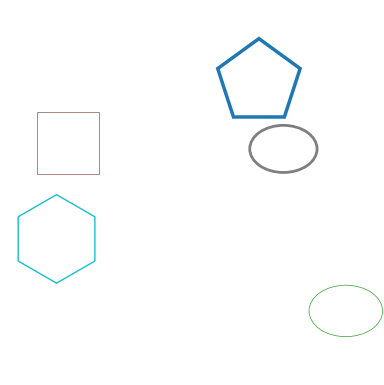[{"shape": "pentagon", "thickness": 2.5, "radius": 0.56, "center": [0.673, 0.787]}, {"shape": "oval", "thickness": 0.5, "radius": 0.48, "center": [0.898, 0.192]}, {"shape": "square", "thickness": 0.5, "radius": 0.4, "center": [0.177, 0.629]}, {"shape": "oval", "thickness": 2, "radius": 0.44, "center": [0.736, 0.613]}, {"shape": "hexagon", "thickness": 1, "radius": 0.57, "center": [0.147, 0.379]}]